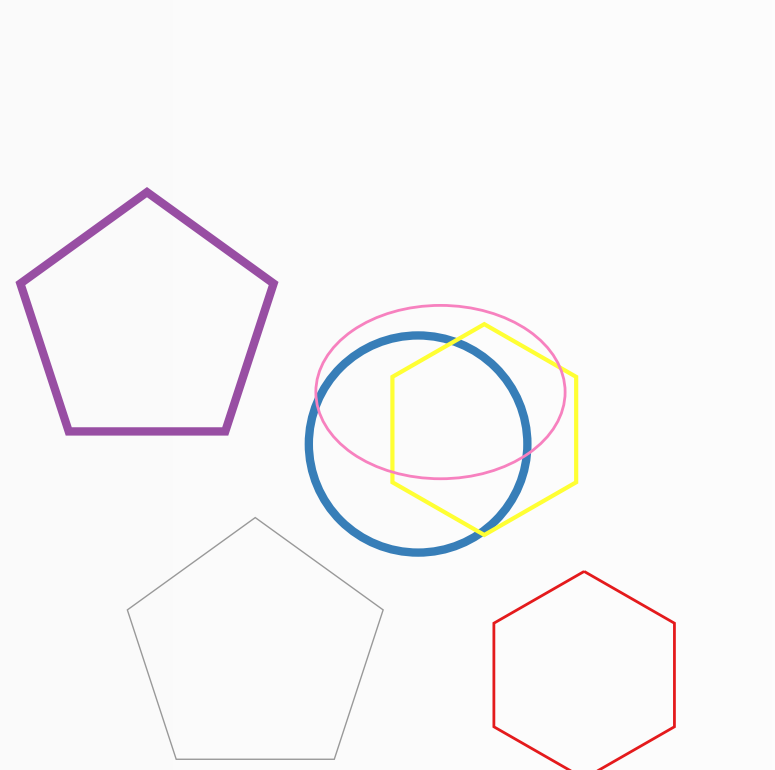[{"shape": "hexagon", "thickness": 1, "radius": 0.67, "center": [0.754, 0.123]}, {"shape": "circle", "thickness": 3, "radius": 0.7, "center": [0.539, 0.423]}, {"shape": "pentagon", "thickness": 3, "radius": 0.86, "center": [0.19, 0.579]}, {"shape": "hexagon", "thickness": 1.5, "radius": 0.68, "center": [0.625, 0.442]}, {"shape": "oval", "thickness": 1, "radius": 0.8, "center": [0.568, 0.491]}, {"shape": "pentagon", "thickness": 0.5, "radius": 0.87, "center": [0.329, 0.154]}]